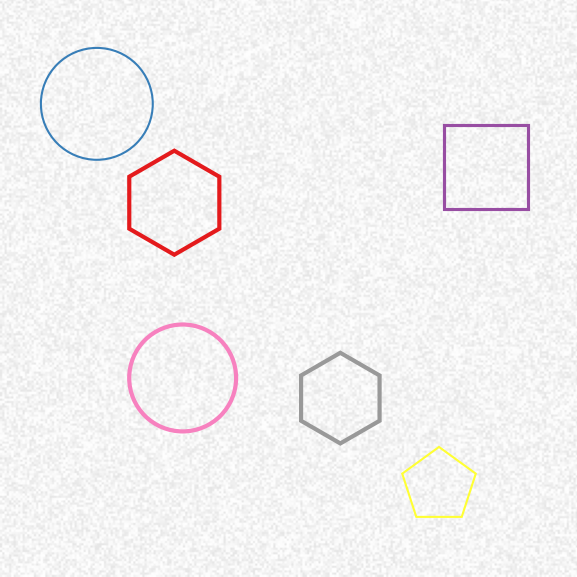[{"shape": "hexagon", "thickness": 2, "radius": 0.45, "center": [0.302, 0.648]}, {"shape": "circle", "thickness": 1, "radius": 0.48, "center": [0.168, 0.819]}, {"shape": "square", "thickness": 1.5, "radius": 0.36, "center": [0.841, 0.71]}, {"shape": "pentagon", "thickness": 1, "radius": 0.33, "center": [0.76, 0.158]}, {"shape": "circle", "thickness": 2, "radius": 0.46, "center": [0.316, 0.345]}, {"shape": "hexagon", "thickness": 2, "radius": 0.39, "center": [0.589, 0.31]}]